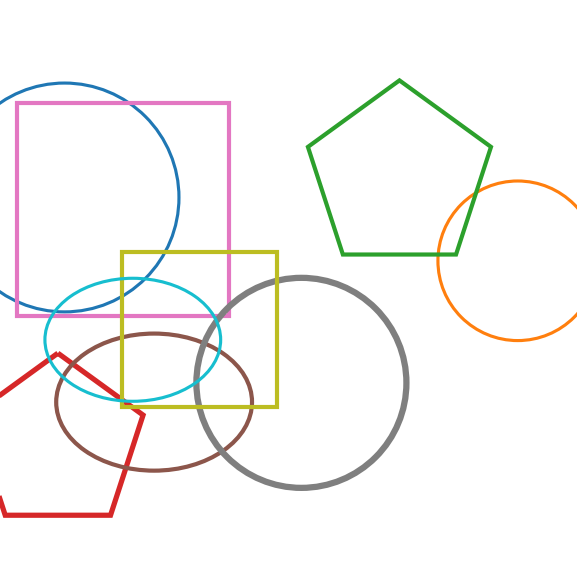[{"shape": "circle", "thickness": 1.5, "radius": 0.99, "center": [0.112, 0.657]}, {"shape": "circle", "thickness": 1.5, "radius": 0.69, "center": [0.896, 0.548]}, {"shape": "pentagon", "thickness": 2, "radius": 0.83, "center": [0.692, 0.693]}, {"shape": "pentagon", "thickness": 2.5, "radius": 0.78, "center": [0.1, 0.232]}, {"shape": "oval", "thickness": 2, "radius": 0.85, "center": [0.267, 0.303]}, {"shape": "square", "thickness": 2, "radius": 0.92, "center": [0.213, 0.636]}, {"shape": "circle", "thickness": 3, "radius": 0.91, "center": [0.522, 0.336]}, {"shape": "square", "thickness": 2, "radius": 0.67, "center": [0.346, 0.428]}, {"shape": "oval", "thickness": 1.5, "radius": 0.76, "center": [0.23, 0.411]}]